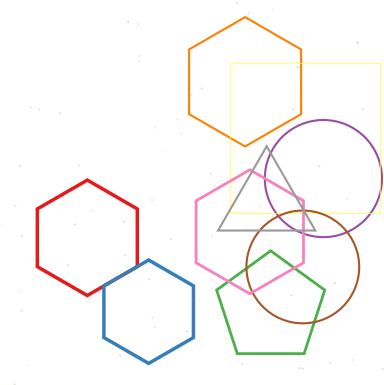[{"shape": "hexagon", "thickness": 2.5, "radius": 0.75, "center": [0.227, 0.382]}, {"shape": "hexagon", "thickness": 2.5, "radius": 0.67, "center": [0.386, 0.19]}, {"shape": "pentagon", "thickness": 2, "radius": 0.74, "center": [0.703, 0.201]}, {"shape": "circle", "thickness": 1.5, "radius": 0.76, "center": [0.84, 0.536]}, {"shape": "hexagon", "thickness": 1.5, "radius": 0.84, "center": [0.637, 0.788]}, {"shape": "square", "thickness": 0.5, "radius": 0.97, "center": [0.793, 0.641]}, {"shape": "circle", "thickness": 1.5, "radius": 0.73, "center": [0.787, 0.307]}, {"shape": "hexagon", "thickness": 2, "radius": 0.81, "center": [0.649, 0.398]}, {"shape": "triangle", "thickness": 1.5, "radius": 0.73, "center": [0.693, 0.474]}]